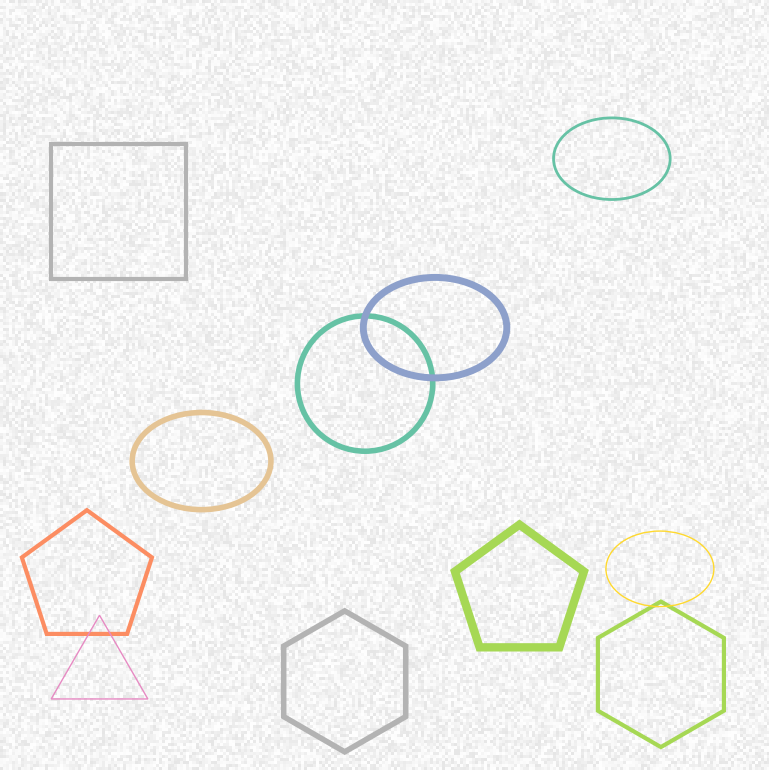[{"shape": "oval", "thickness": 1, "radius": 0.38, "center": [0.795, 0.794]}, {"shape": "circle", "thickness": 2, "radius": 0.44, "center": [0.474, 0.502]}, {"shape": "pentagon", "thickness": 1.5, "radius": 0.44, "center": [0.113, 0.249]}, {"shape": "oval", "thickness": 2.5, "radius": 0.47, "center": [0.565, 0.574]}, {"shape": "triangle", "thickness": 0.5, "radius": 0.36, "center": [0.129, 0.128]}, {"shape": "pentagon", "thickness": 3, "radius": 0.44, "center": [0.675, 0.231]}, {"shape": "hexagon", "thickness": 1.5, "radius": 0.47, "center": [0.858, 0.124]}, {"shape": "oval", "thickness": 0.5, "radius": 0.35, "center": [0.857, 0.261]}, {"shape": "oval", "thickness": 2, "radius": 0.45, "center": [0.262, 0.401]}, {"shape": "hexagon", "thickness": 2, "radius": 0.46, "center": [0.448, 0.115]}, {"shape": "square", "thickness": 1.5, "radius": 0.44, "center": [0.154, 0.725]}]